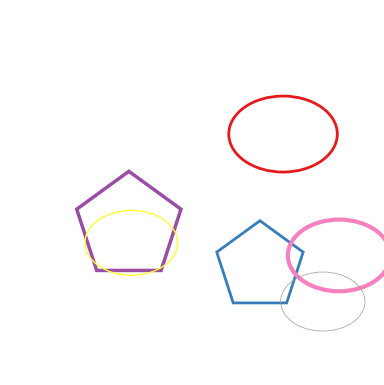[{"shape": "oval", "thickness": 2, "radius": 0.7, "center": [0.735, 0.652]}, {"shape": "pentagon", "thickness": 2, "radius": 0.59, "center": [0.675, 0.309]}, {"shape": "pentagon", "thickness": 2.5, "radius": 0.71, "center": [0.335, 0.413]}, {"shape": "oval", "thickness": 1, "radius": 0.6, "center": [0.341, 0.369]}, {"shape": "oval", "thickness": 3, "radius": 0.67, "center": [0.881, 0.337]}, {"shape": "oval", "thickness": 0.5, "radius": 0.55, "center": [0.839, 0.217]}]